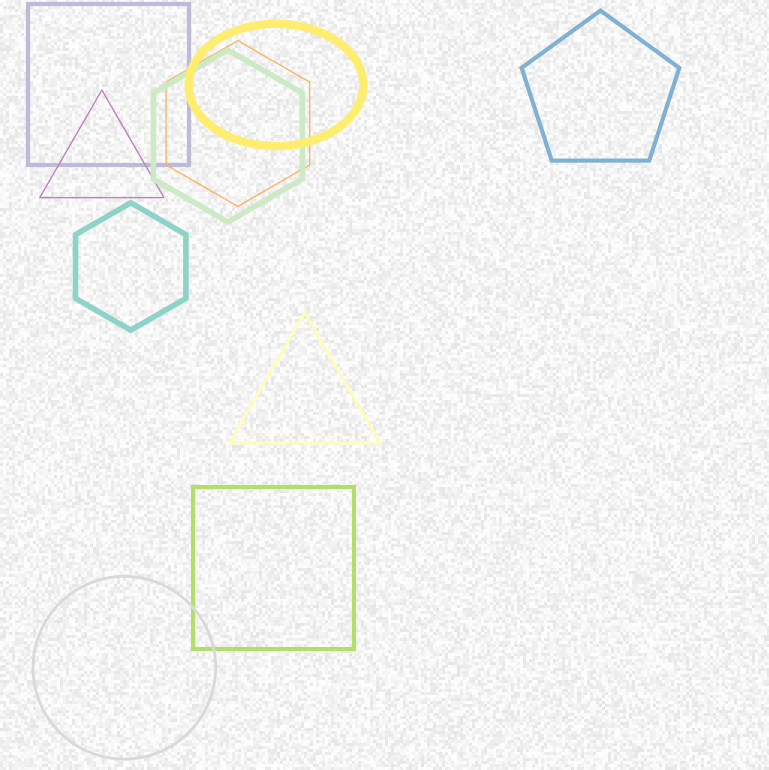[{"shape": "hexagon", "thickness": 2, "radius": 0.41, "center": [0.17, 0.654]}, {"shape": "triangle", "thickness": 1, "radius": 0.56, "center": [0.396, 0.481]}, {"shape": "square", "thickness": 1.5, "radius": 0.52, "center": [0.141, 0.89]}, {"shape": "pentagon", "thickness": 1.5, "radius": 0.54, "center": [0.78, 0.879]}, {"shape": "hexagon", "thickness": 0.5, "radius": 0.54, "center": [0.309, 0.84]}, {"shape": "square", "thickness": 1.5, "radius": 0.53, "center": [0.355, 0.263]}, {"shape": "circle", "thickness": 1, "radius": 0.59, "center": [0.161, 0.133]}, {"shape": "triangle", "thickness": 0.5, "radius": 0.47, "center": [0.132, 0.79]}, {"shape": "hexagon", "thickness": 2, "radius": 0.56, "center": [0.296, 0.823]}, {"shape": "oval", "thickness": 3, "radius": 0.57, "center": [0.358, 0.89]}]